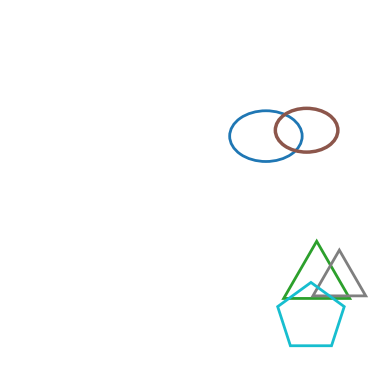[{"shape": "oval", "thickness": 2, "radius": 0.47, "center": [0.691, 0.646]}, {"shape": "triangle", "thickness": 2, "radius": 0.5, "center": [0.823, 0.274]}, {"shape": "oval", "thickness": 2.5, "radius": 0.41, "center": [0.796, 0.662]}, {"shape": "triangle", "thickness": 2, "radius": 0.4, "center": [0.881, 0.271]}, {"shape": "pentagon", "thickness": 2, "radius": 0.45, "center": [0.808, 0.175]}]